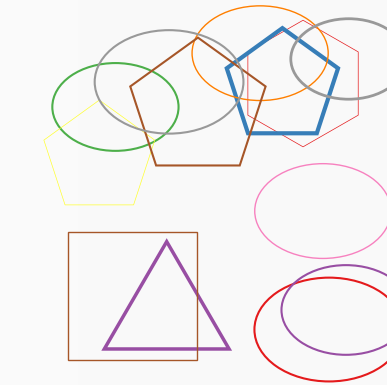[{"shape": "hexagon", "thickness": 0.5, "radius": 0.82, "center": [0.782, 0.783]}, {"shape": "oval", "thickness": 1.5, "radius": 0.96, "center": [0.849, 0.144]}, {"shape": "pentagon", "thickness": 3, "radius": 0.75, "center": [0.729, 0.776]}, {"shape": "oval", "thickness": 1.5, "radius": 0.81, "center": [0.298, 0.722]}, {"shape": "oval", "thickness": 1.5, "radius": 0.83, "center": [0.893, 0.195]}, {"shape": "triangle", "thickness": 2.5, "radius": 0.93, "center": [0.43, 0.187]}, {"shape": "oval", "thickness": 1, "radius": 0.88, "center": [0.671, 0.862]}, {"shape": "pentagon", "thickness": 0.5, "radius": 0.75, "center": [0.256, 0.59]}, {"shape": "square", "thickness": 1, "radius": 0.83, "center": [0.341, 0.232]}, {"shape": "pentagon", "thickness": 1.5, "radius": 0.92, "center": [0.511, 0.719]}, {"shape": "oval", "thickness": 1, "radius": 0.88, "center": [0.833, 0.452]}, {"shape": "oval", "thickness": 2, "radius": 0.75, "center": [0.9, 0.847]}, {"shape": "oval", "thickness": 1.5, "radius": 0.96, "center": [0.436, 0.787]}]